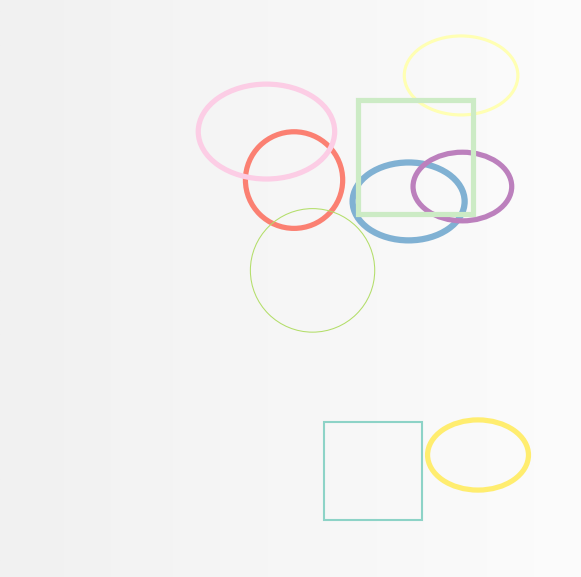[{"shape": "square", "thickness": 1, "radius": 0.42, "center": [0.642, 0.184]}, {"shape": "oval", "thickness": 1.5, "radius": 0.49, "center": [0.793, 0.868]}, {"shape": "circle", "thickness": 2.5, "radius": 0.42, "center": [0.506, 0.687]}, {"shape": "oval", "thickness": 3, "radius": 0.48, "center": [0.703, 0.65]}, {"shape": "circle", "thickness": 0.5, "radius": 0.53, "center": [0.538, 0.531]}, {"shape": "oval", "thickness": 2.5, "radius": 0.59, "center": [0.458, 0.771]}, {"shape": "oval", "thickness": 2.5, "radius": 0.42, "center": [0.795, 0.676]}, {"shape": "square", "thickness": 2.5, "radius": 0.5, "center": [0.715, 0.727]}, {"shape": "oval", "thickness": 2.5, "radius": 0.43, "center": [0.822, 0.211]}]